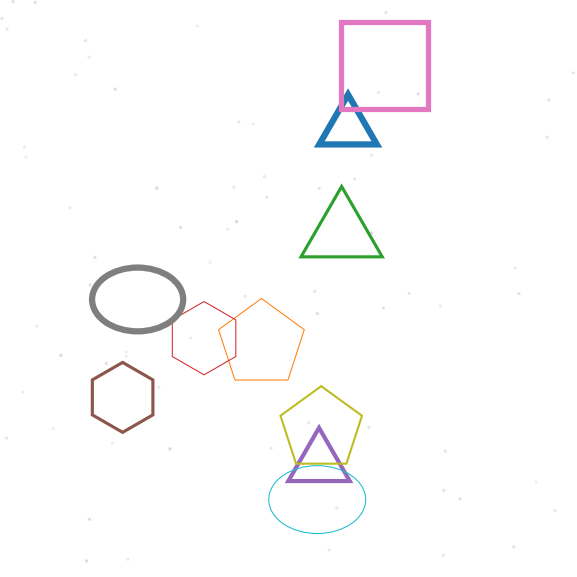[{"shape": "triangle", "thickness": 3, "radius": 0.29, "center": [0.603, 0.778]}, {"shape": "pentagon", "thickness": 0.5, "radius": 0.39, "center": [0.453, 0.404]}, {"shape": "triangle", "thickness": 1.5, "radius": 0.41, "center": [0.592, 0.595]}, {"shape": "hexagon", "thickness": 0.5, "radius": 0.32, "center": [0.353, 0.414]}, {"shape": "triangle", "thickness": 2, "radius": 0.31, "center": [0.552, 0.197]}, {"shape": "hexagon", "thickness": 1.5, "radius": 0.3, "center": [0.212, 0.311]}, {"shape": "square", "thickness": 2.5, "radius": 0.38, "center": [0.665, 0.885]}, {"shape": "oval", "thickness": 3, "radius": 0.39, "center": [0.238, 0.481]}, {"shape": "pentagon", "thickness": 1, "radius": 0.37, "center": [0.556, 0.256]}, {"shape": "oval", "thickness": 0.5, "radius": 0.42, "center": [0.549, 0.134]}]